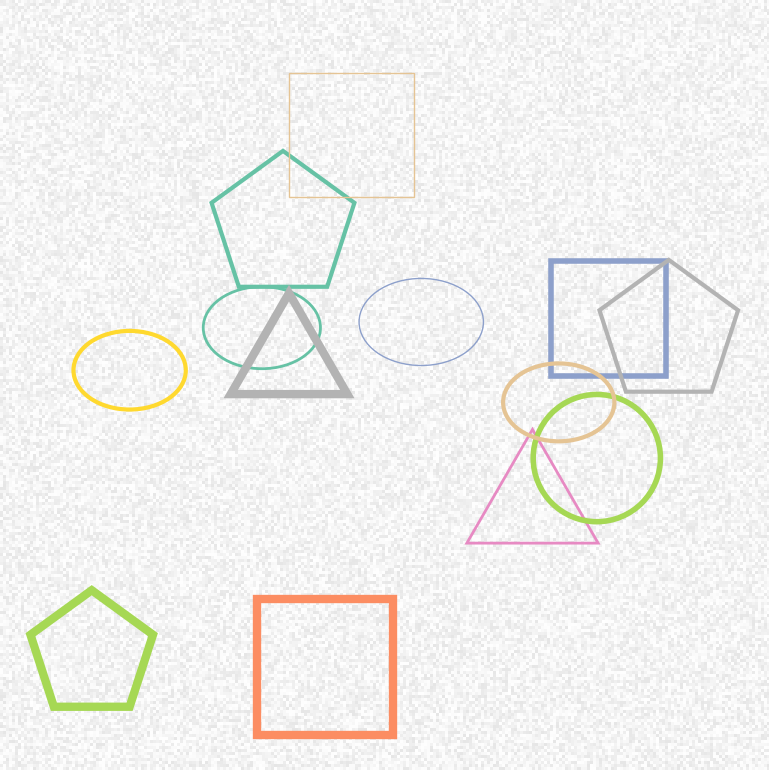[{"shape": "oval", "thickness": 1, "radius": 0.38, "center": [0.34, 0.574]}, {"shape": "pentagon", "thickness": 1.5, "radius": 0.49, "center": [0.368, 0.706]}, {"shape": "square", "thickness": 3, "radius": 0.44, "center": [0.423, 0.134]}, {"shape": "square", "thickness": 2, "radius": 0.37, "center": [0.79, 0.587]}, {"shape": "oval", "thickness": 0.5, "radius": 0.4, "center": [0.547, 0.582]}, {"shape": "triangle", "thickness": 1, "radius": 0.49, "center": [0.692, 0.344]}, {"shape": "pentagon", "thickness": 3, "radius": 0.42, "center": [0.119, 0.15]}, {"shape": "circle", "thickness": 2, "radius": 0.41, "center": [0.775, 0.405]}, {"shape": "oval", "thickness": 1.5, "radius": 0.36, "center": [0.168, 0.519]}, {"shape": "square", "thickness": 0.5, "radius": 0.4, "center": [0.457, 0.825]}, {"shape": "oval", "thickness": 1.5, "radius": 0.36, "center": [0.726, 0.477]}, {"shape": "pentagon", "thickness": 1.5, "radius": 0.47, "center": [0.869, 0.568]}, {"shape": "triangle", "thickness": 3, "radius": 0.44, "center": [0.375, 0.532]}]